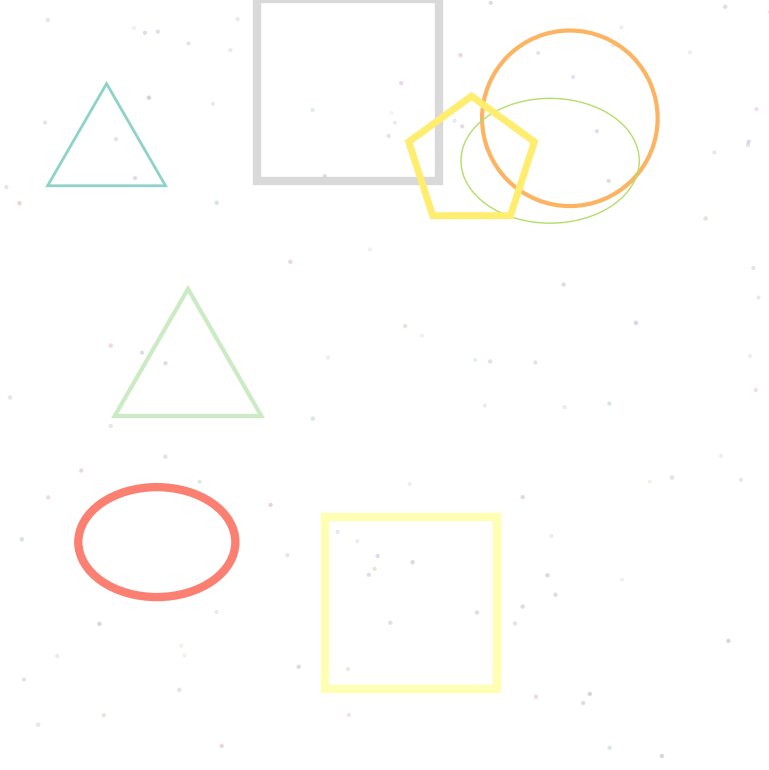[{"shape": "triangle", "thickness": 1, "radius": 0.44, "center": [0.138, 0.803]}, {"shape": "square", "thickness": 3, "radius": 0.56, "center": [0.533, 0.217]}, {"shape": "oval", "thickness": 3, "radius": 0.51, "center": [0.204, 0.296]}, {"shape": "circle", "thickness": 1.5, "radius": 0.57, "center": [0.74, 0.846]}, {"shape": "oval", "thickness": 0.5, "radius": 0.58, "center": [0.714, 0.791]}, {"shape": "square", "thickness": 3, "radius": 0.59, "center": [0.452, 0.883]}, {"shape": "triangle", "thickness": 1.5, "radius": 0.55, "center": [0.244, 0.515]}, {"shape": "pentagon", "thickness": 2.5, "radius": 0.43, "center": [0.612, 0.789]}]